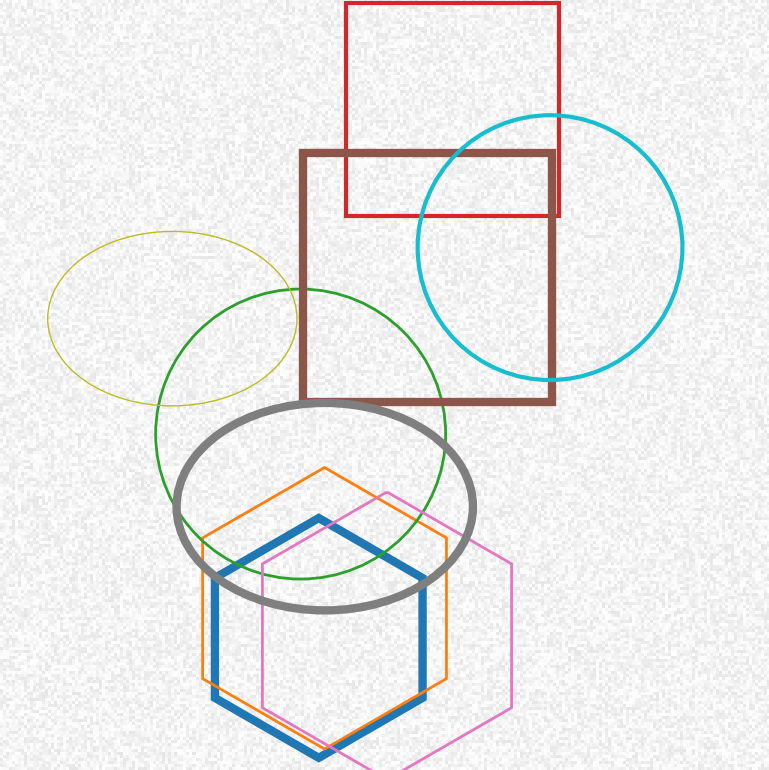[{"shape": "hexagon", "thickness": 3, "radius": 0.78, "center": [0.414, 0.172]}, {"shape": "hexagon", "thickness": 1, "radius": 0.91, "center": [0.421, 0.21]}, {"shape": "circle", "thickness": 1, "radius": 0.94, "center": [0.39, 0.436]}, {"shape": "square", "thickness": 1.5, "radius": 0.69, "center": [0.588, 0.857]}, {"shape": "square", "thickness": 3, "radius": 0.81, "center": [0.555, 0.64]}, {"shape": "hexagon", "thickness": 1, "radius": 0.93, "center": [0.503, 0.174]}, {"shape": "oval", "thickness": 3, "radius": 0.96, "center": [0.422, 0.342]}, {"shape": "oval", "thickness": 0.5, "radius": 0.81, "center": [0.224, 0.586]}, {"shape": "circle", "thickness": 1.5, "radius": 0.86, "center": [0.714, 0.678]}]